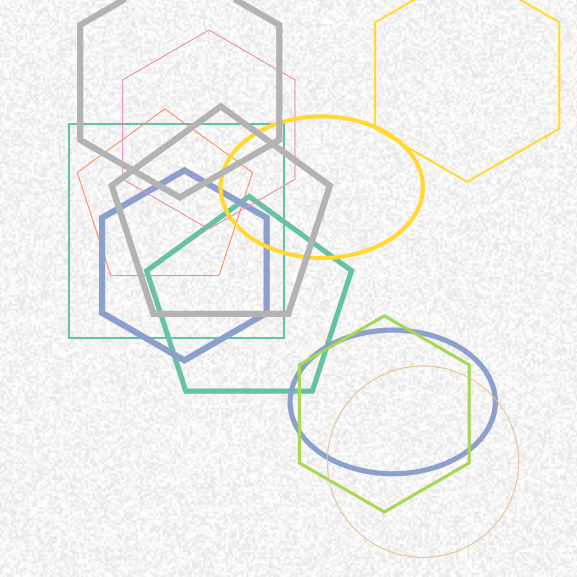[{"shape": "pentagon", "thickness": 2.5, "radius": 0.93, "center": [0.431, 0.473]}, {"shape": "square", "thickness": 1, "radius": 0.93, "center": [0.305, 0.599]}, {"shape": "pentagon", "thickness": 0.5, "radius": 0.8, "center": [0.286, 0.651]}, {"shape": "hexagon", "thickness": 3, "radius": 0.82, "center": [0.319, 0.54]}, {"shape": "oval", "thickness": 2.5, "radius": 0.89, "center": [0.68, 0.303]}, {"shape": "hexagon", "thickness": 0.5, "radius": 0.86, "center": [0.362, 0.775]}, {"shape": "hexagon", "thickness": 1.5, "radius": 0.85, "center": [0.665, 0.282]}, {"shape": "hexagon", "thickness": 1, "radius": 0.92, "center": [0.809, 0.868]}, {"shape": "oval", "thickness": 2, "radius": 0.88, "center": [0.557, 0.675]}, {"shape": "circle", "thickness": 0.5, "radius": 0.83, "center": [0.732, 0.2]}, {"shape": "pentagon", "thickness": 3, "radius": 0.99, "center": [0.382, 0.616]}, {"shape": "hexagon", "thickness": 3, "radius": 1.0, "center": [0.311, 0.856]}]